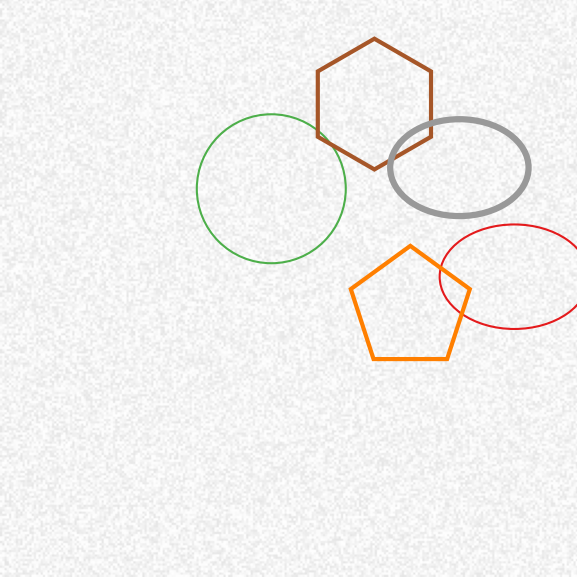[{"shape": "oval", "thickness": 1, "radius": 0.65, "center": [0.891, 0.52]}, {"shape": "circle", "thickness": 1, "radius": 0.64, "center": [0.47, 0.672]}, {"shape": "pentagon", "thickness": 2, "radius": 0.54, "center": [0.711, 0.465]}, {"shape": "hexagon", "thickness": 2, "radius": 0.57, "center": [0.648, 0.819]}, {"shape": "oval", "thickness": 3, "radius": 0.6, "center": [0.795, 0.709]}]